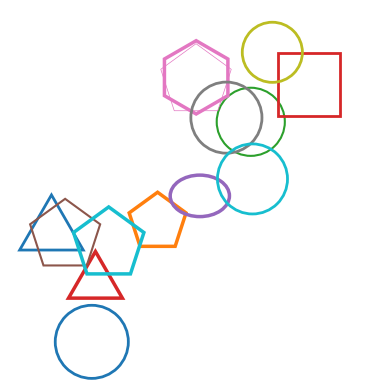[{"shape": "triangle", "thickness": 2, "radius": 0.48, "center": [0.134, 0.398]}, {"shape": "circle", "thickness": 2, "radius": 0.47, "center": [0.238, 0.112]}, {"shape": "pentagon", "thickness": 2.5, "radius": 0.39, "center": [0.409, 0.423]}, {"shape": "circle", "thickness": 1.5, "radius": 0.44, "center": [0.651, 0.684]}, {"shape": "square", "thickness": 2, "radius": 0.41, "center": [0.803, 0.78]}, {"shape": "triangle", "thickness": 2.5, "radius": 0.4, "center": [0.248, 0.266]}, {"shape": "oval", "thickness": 2.5, "radius": 0.38, "center": [0.519, 0.491]}, {"shape": "pentagon", "thickness": 1.5, "radius": 0.48, "center": [0.169, 0.388]}, {"shape": "hexagon", "thickness": 2.5, "radius": 0.48, "center": [0.51, 0.799]}, {"shape": "pentagon", "thickness": 0.5, "radius": 0.48, "center": [0.509, 0.79]}, {"shape": "circle", "thickness": 2, "radius": 0.46, "center": [0.588, 0.694]}, {"shape": "circle", "thickness": 2, "radius": 0.39, "center": [0.707, 0.864]}, {"shape": "pentagon", "thickness": 2.5, "radius": 0.48, "center": [0.282, 0.366]}, {"shape": "circle", "thickness": 2, "radius": 0.45, "center": [0.656, 0.535]}]